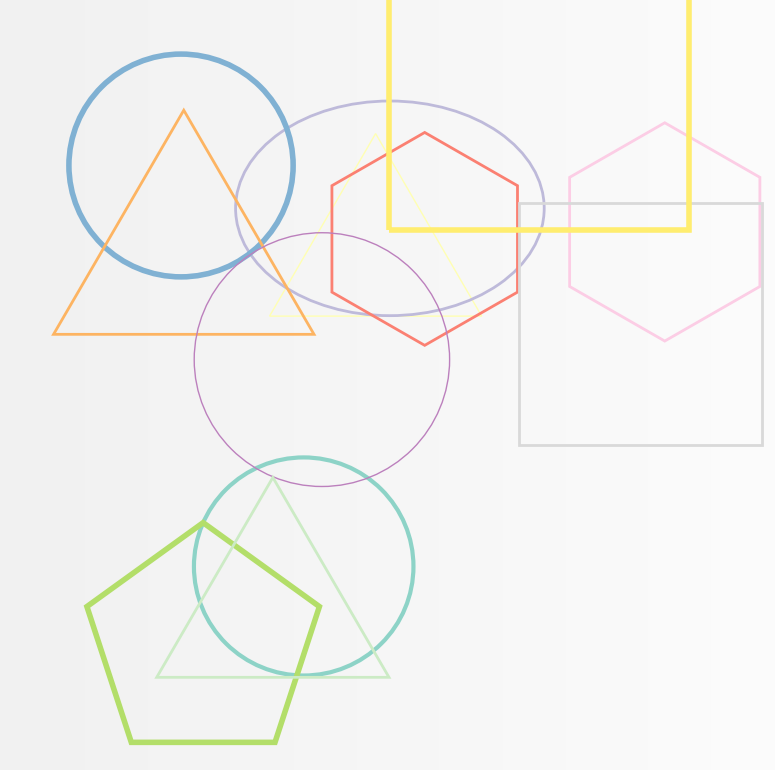[{"shape": "circle", "thickness": 1.5, "radius": 0.71, "center": [0.392, 0.264]}, {"shape": "triangle", "thickness": 0.5, "radius": 0.79, "center": [0.485, 0.668]}, {"shape": "oval", "thickness": 1, "radius": 1.0, "center": [0.503, 0.729]}, {"shape": "hexagon", "thickness": 1, "radius": 0.69, "center": [0.548, 0.69]}, {"shape": "circle", "thickness": 2, "radius": 0.72, "center": [0.234, 0.785]}, {"shape": "triangle", "thickness": 1, "radius": 0.97, "center": [0.237, 0.663]}, {"shape": "pentagon", "thickness": 2, "radius": 0.79, "center": [0.262, 0.164]}, {"shape": "hexagon", "thickness": 1, "radius": 0.71, "center": [0.858, 0.699]}, {"shape": "square", "thickness": 1, "radius": 0.79, "center": [0.827, 0.579]}, {"shape": "circle", "thickness": 0.5, "radius": 0.82, "center": [0.415, 0.533]}, {"shape": "triangle", "thickness": 1, "radius": 0.87, "center": [0.352, 0.207]}, {"shape": "square", "thickness": 2, "radius": 0.97, "center": [0.695, 0.896]}]